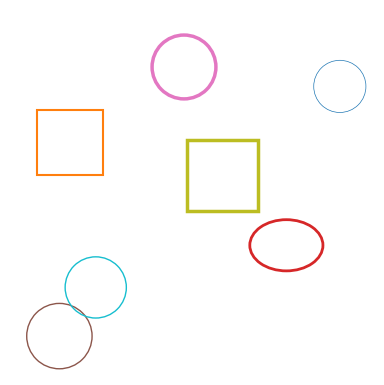[{"shape": "circle", "thickness": 0.5, "radius": 0.34, "center": [0.883, 0.776]}, {"shape": "square", "thickness": 1.5, "radius": 0.42, "center": [0.182, 0.63]}, {"shape": "oval", "thickness": 2, "radius": 0.47, "center": [0.744, 0.363]}, {"shape": "circle", "thickness": 1, "radius": 0.42, "center": [0.154, 0.127]}, {"shape": "circle", "thickness": 2.5, "radius": 0.41, "center": [0.478, 0.826]}, {"shape": "square", "thickness": 2.5, "radius": 0.46, "center": [0.578, 0.543]}, {"shape": "circle", "thickness": 1, "radius": 0.4, "center": [0.249, 0.253]}]